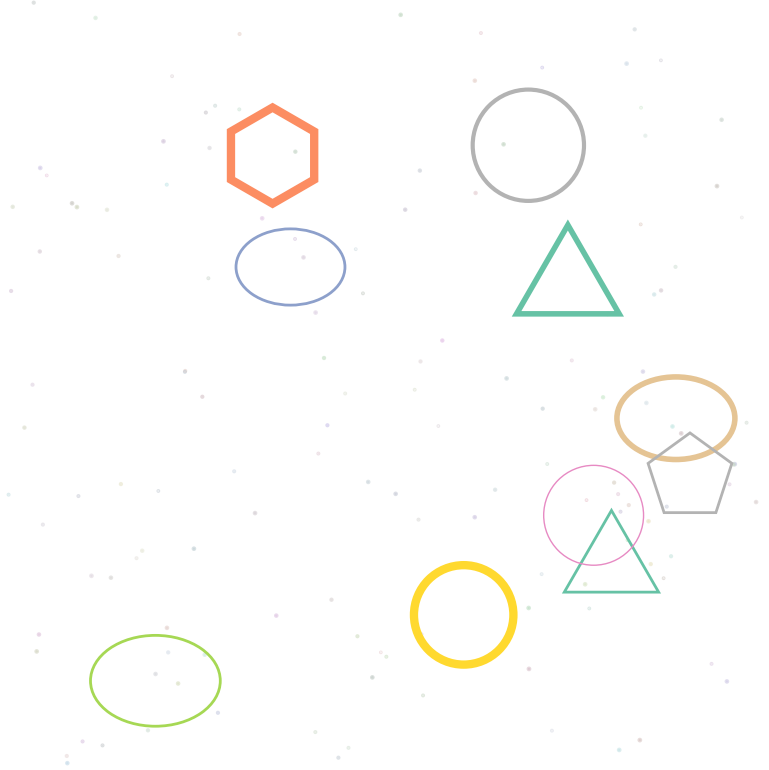[{"shape": "triangle", "thickness": 2, "radius": 0.38, "center": [0.737, 0.631]}, {"shape": "triangle", "thickness": 1, "radius": 0.35, "center": [0.794, 0.266]}, {"shape": "hexagon", "thickness": 3, "radius": 0.31, "center": [0.354, 0.798]}, {"shape": "oval", "thickness": 1, "radius": 0.35, "center": [0.377, 0.653]}, {"shape": "circle", "thickness": 0.5, "radius": 0.32, "center": [0.771, 0.331]}, {"shape": "oval", "thickness": 1, "radius": 0.42, "center": [0.202, 0.116]}, {"shape": "circle", "thickness": 3, "radius": 0.32, "center": [0.602, 0.201]}, {"shape": "oval", "thickness": 2, "radius": 0.38, "center": [0.878, 0.457]}, {"shape": "circle", "thickness": 1.5, "radius": 0.36, "center": [0.686, 0.811]}, {"shape": "pentagon", "thickness": 1, "radius": 0.29, "center": [0.896, 0.381]}]